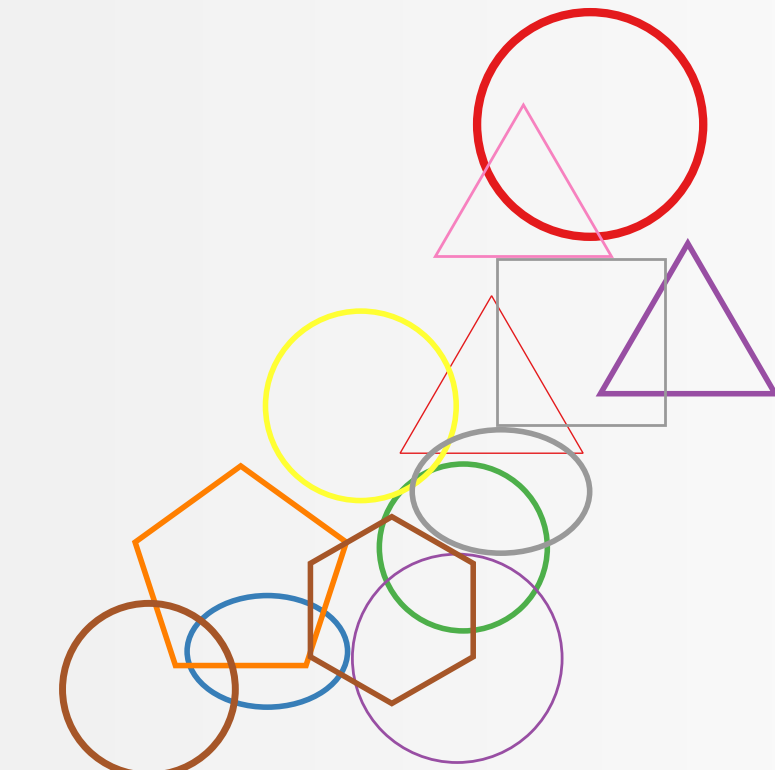[{"shape": "triangle", "thickness": 0.5, "radius": 0.68, "center": [0.634, 0.48]}, {"shape": "circle", "thickness": 3, "radius": 0.73, "center": [0.761, 0.838]}, {"shape": "oval", "thickness": 2, "radius": 0.52, "center": [0.345, 0.154]}, {"shape": "circle", "thickness": 2, "radius": 0.54, "center": [0.598, 0.289]}, {"shape": "triangle", "thickness": 2, "radius": 0.65, "center": [0.887, 0.554]}, {"shape": "circle", "thickness": 1, "radius": 0.68, "center": [0.59, 0.145]}, {"shape": "pentagon", "thickness": 2, "radius": 0.72, "center": [0.311, 0.252]}, {"shape": "circle", "thickness": 2, "radius": 0.62, "center": [0.466, 0.473]}, {"shape": "circle", "thickness": 2.5, "radius": 0.56, "center": [0.192, 0.105]}, {"shape": "hexagon", "thickness": 2, "radius": 0.61, "center": [0.506, 0.208]}, {"shape": "triangle", "thickness": 1, "radius": 0.66, "center": [0.675, 0.732]}, {"shape": "oval", "thickness": 2, "radius": 0.57, "center": [0.646, 0.362]}, {"shape": "square", "thickness": 1, "radius": 0.54, "center": [0.75, 0.556]}]